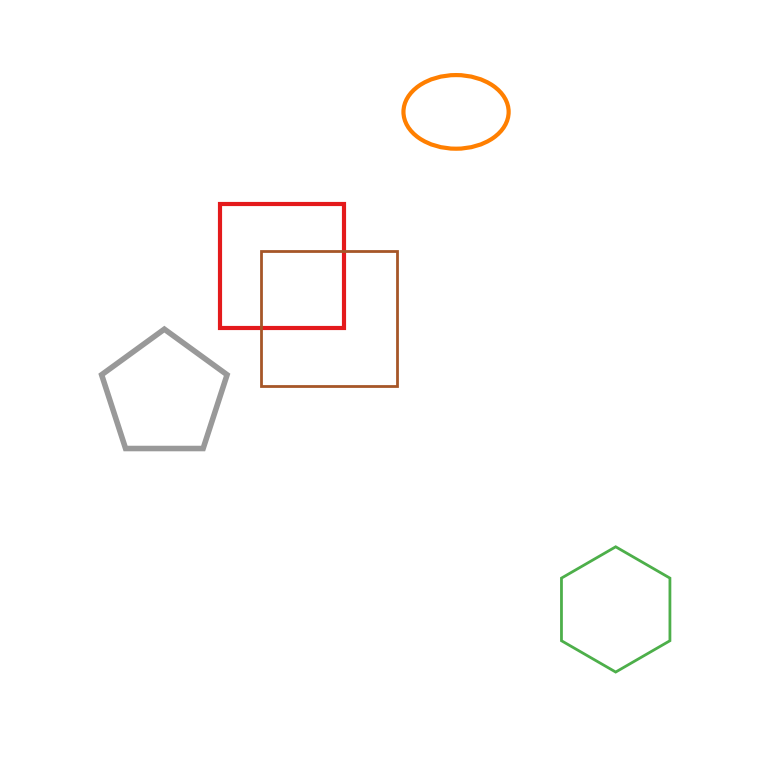[{"shape": "square", "thickness": 1.5, "radius": 0.4, "center": [0.366, 0.654]}, {"shape": "hexagon", "thickness": 1, "radius": 0.41, "center": [0.8, 0.209]}, {"shape": "oval", "thickness": 1.5, "radius": 0.34, "center": [0.592, 0.855]}, {"shape": "square", "thickness": 1, "radius": 0.44, "center": [0.427, 0.586]}, {"shape": "pentagon", "thickness": 2, "radius": 0.43, "center": [0.213, 0.487]}]